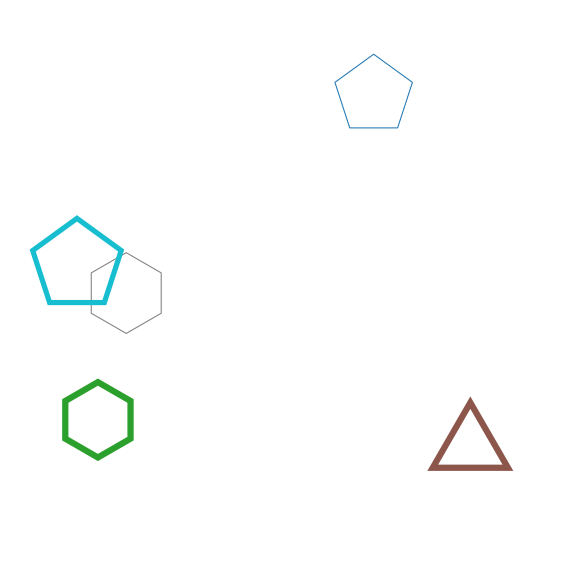[{"shape": "pentagon", "thickness": 0.5, "radius": 0.35, "center": [0.647, 0.835]}, {"shape": "hexagon", "thickness": 3, "radius": 0.33, "center": [0.17, 0.272]}, {"shape": "triangle", "thickness": 3, "radius": 0.38, "center": [0.814, 0.227]}, {"shape": "hexagon", "thickness": 0.5, "radius": 0.35, "center": [0.219, 0.492]}, {"shape": "pentagon", "thickness": 2.5, "radius": 0.4, "center": [0.133, 0.54]}]